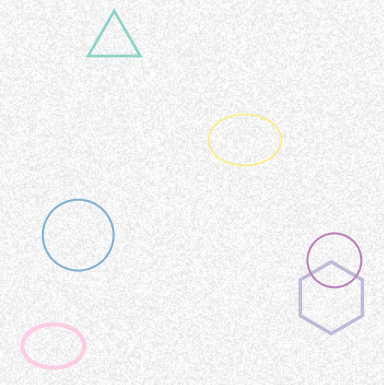[{"shape": "triangle", "thickness": 2, "radius": 0.39, "center": [0.297, 0.894]}, {"shape": "hexagon", "thickness": 2.5, "radius": 0.47, "center": [0.861, 0.227]}, {"shape": "circle", "thickness": 1.5, "radius": 0.46, "center": [0.203, 0.389]}, {"shape": "oval", "thickness": 3, "radius": 0.4, "center": [0.139, 0.101]}, {"shape": "circle", "thickness": 1.5, "radius": 0.35, "center": [0.869, 0.324]}, {"shape": "oval", "thickness": 1, "radius": 0.47, "center": [0.636, 0.637]}]